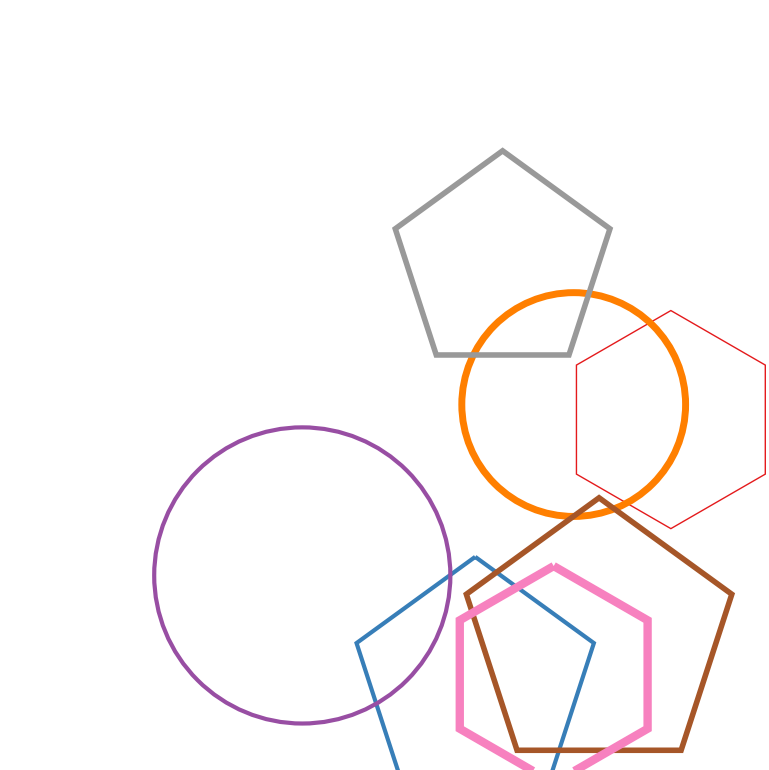[{"shape": "hexagon", "thickness": 0.5, "radius": 0.71, "center": [0.871, 0.455]}, {"shape": "pentagon", "thickness": 1.5, "radius": 0.81, "center": [0.617, 0.115]}, {"shape": "circle", "thickness": 1.5, "radius": 0.96, "center": [0.393, 0.253]}, {"shape": "circle", "thickness": 2.5, "radius": 0.73, "center": [0.745, 0.475]}, {"shape": "pentagon", "thickness": 2, "radius": 0.91, "center": [0.778, 0.172]}, {"shape": "hexagon", "thickness": 3, "radius": 0.7, "center": [0.719, 0.124]}, {"shape": "pentagon", "thickness": 2, "radius": 0.73, "center": [0.653, 0.658]}]